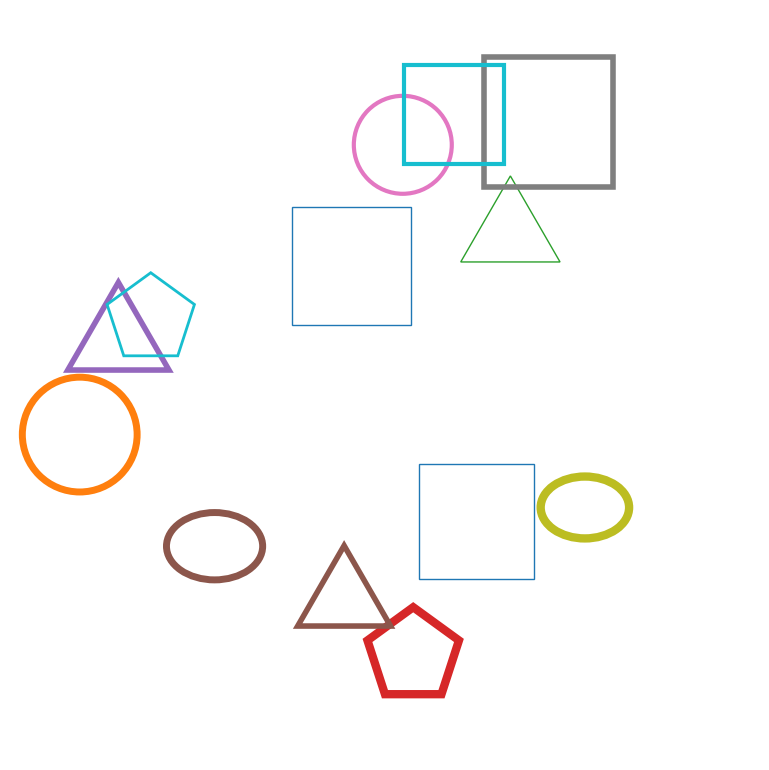[{"shape": "square", "thickness": 0.5, "radius": 0.37, "center": [0.619, 0.323]}, {"shape": "square", "thickness": 0.5, "radius": 0.38, "center": [0.456, 0.655]}, {"shape": "circle", "thickness": 2.5, "radius": 0.37, "center": [0.104, 0.436]}, {"shape": "triangle", "thickness": 0.5, "radius": 0.37, "center": [0.663, 0.697]}, {"shape": "pentagon", "thickness": 3, "radius": 0.31, "center": [0.537, 0.149]}, {"shape": "triangle", "thickness": 2, "radius": 0.38, "center": [0.154, 0.557]}, {"shape": "oval", "thickness": 2.5, "radius": 0.31, "center": [0.279, 0.291]}, {"shape": "triangle", "thickness": 2, "radius": 0.35, "center": [0.447, 0.222]}, {"shape": "circle", "thickness": 1.5, "radius": 0.32, "center": [0.523, 0.812]}, {"shape": "square", "thickness": 2, "radius": 0.42, "center": [0.712, 0.842]}, {"shape": "oval", "thickness": 3, "radius": 0.29, "center": [0.76, 0.341]}, {"shape": "square", "thickness": 1.5, "radius": 0.32, "center": [0.59, 0.851]}, {"shape": "pentagon", "thickness": 1, "radius": 0.3, "center": [0.196, 0.586]}]